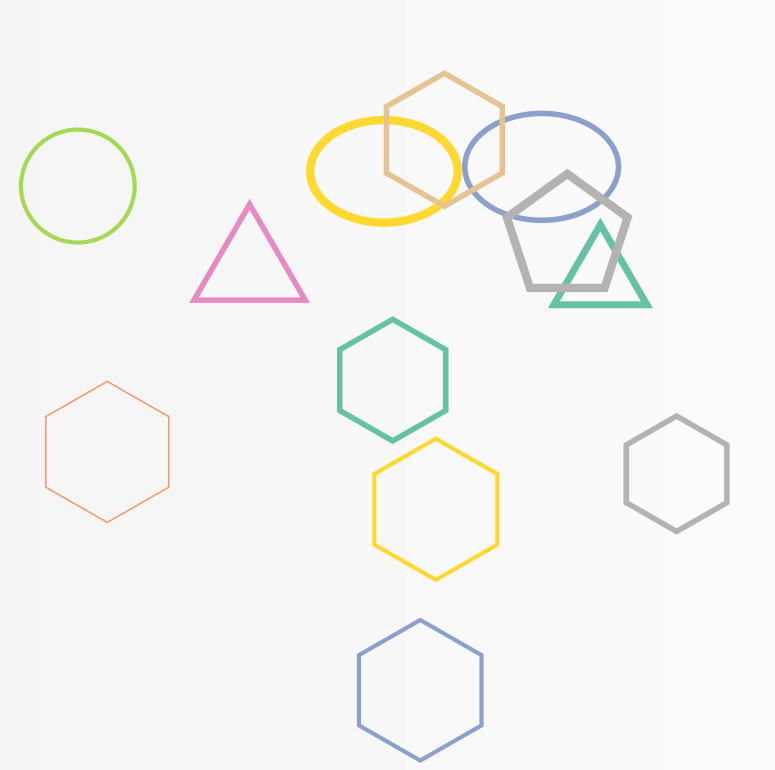[{"shape": "triangle", "thickness": 2.5, "radius": 0.35, "center": [0.775, 0.639]}, {"shape": "hexagon", "thickness": 2, "radius": 0.39, "center": [0.507, 0.506]}, {"shape": "hexagon", "thickness": 0.5, "radius": 0.46, "center": [0.138, 0.413]}, {"shape": "hexagon", "thickness": 1.5, "radius": 0.46, "center": [0.542, 0.104]}, {"shape": "oval", "thickness": 2, "radius": 0.5, "center": [0.699, 0.783]}, {"shape": "triangle", "thickness": 2, "radius": 0.41, "center": [0.322, 0.652]}, {"shape": "circle", "thickness": 1.5, "radius": 0.37, "center": [0.1, 0.758]}, {"shape": "oval", "thickness": 3, "radius": 0.48, "center": [0.495, 0.777]}, {"shape": "hexagon", "thickness": 1.5, "radius": 0.46, "center": [0.562, 0.339]}, {"shape": "hexagon", "thickness": 2, "radius": 0.43, "center": [0.573, 0.818]}, {"shape": "pentagon", "thickness": 3, "radius": 0.41, "center": [0.732, 0.692]}, {"shape": "hexagon", "thickness": 2, "radius": 0.37, "center": [0.873, 0.385]}]